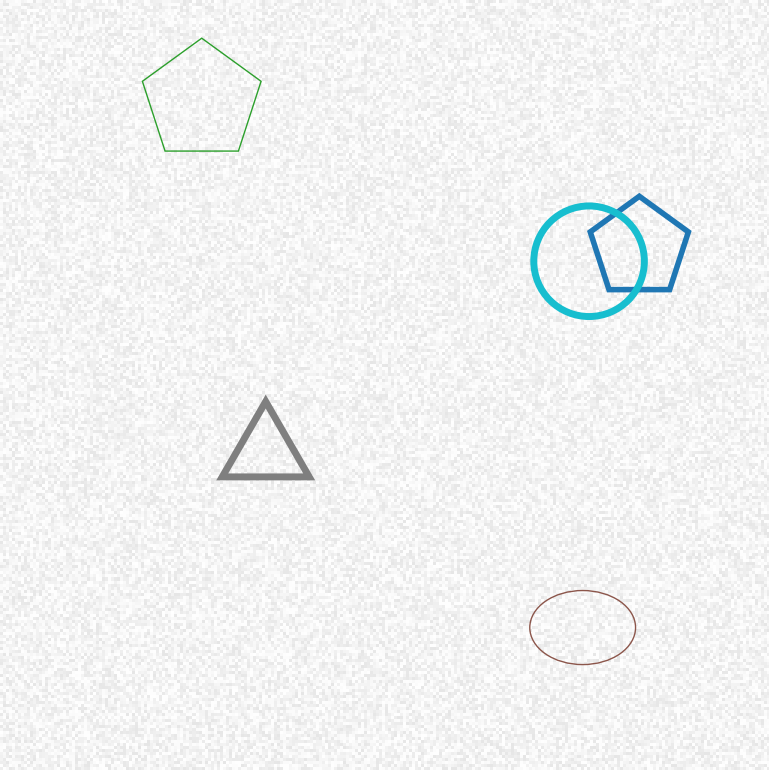[{"shape": "pentagon", "thickness": 2, "radius": 0.33, "center": [0.83, 0.678]}, {"shape": "pentagon", "thickness": 0.5, "radius": 0.41, "center": [0.262, 0.869]}, {"shape": "oval", "thickness": 0.5, "radius": 0.34, "center": [0.757, 0.185]}, {"shape": "triangle", "thickness": 2.5, "radius": 0.33, "center": [0.345, 0.413]}, {"shape": "circle", "thickness": 2.5, "radius": 0.36, "center": [0.765, 0.661]}]